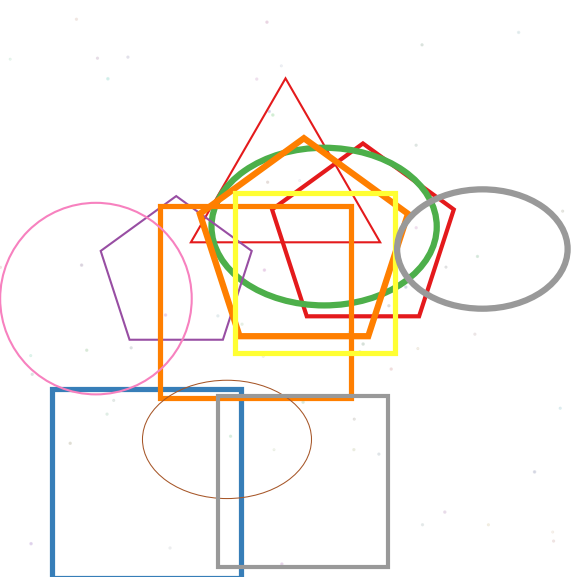[{"shape": "triangle", "thickness": 1, "radius": 0.95, "center": [0.494, 0.674]}, {"shape": "pentagon", "thickness": 2, "radius": 0.83, "center": [0.628, 0.585]}, {"shape": "square", "thickness": 2.5, "radius": 0.82, "center": [0.254, 0.162]}, {"shape": "oval", "thickness": 3, "radius": 0.98, "center": [0.561, 0.607]}, {"shape": "pentagon", "thickness": 1, "radius": 0.69, "center": [0.305, 0.522]}, {"shape": "square", "thickness": 2.5, "radius": 0.83, "center": [0.442, 0.476]}, {"shape": "pentagon", "thickness": 3, "radius": 0.95, "center": [0.526, 0.57]}, {"shape": "square", "thickness": 2.5, "radius": 0.69, "center": [0.545, 0.526]}, {"shape": "oval", "thickness": 0.5, "radius": 0.73, "center": [0.393, 0.238]}, {"shape": "circle", "thickness": 1, "radius": 0.83, "center": [0.166, 0.482]}, {"shape": "square", "thickness": 2, "radius": 0.74, "center": [0.525, 0.165]}, {"shape": "oval", "thickness": 3, "radius": 0.74, "center": [0.835, 0.568]}]